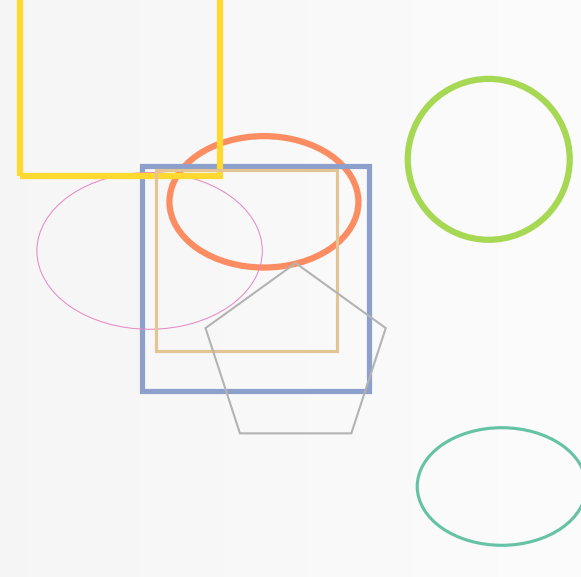[{"shape": "oval", "thickness": 1.5, "radius": 0.73, "center": [0.863, 0.157]}, {"shape": "oval", "thickness": 3, "radius": 0.81, "center": [0.454, 0.65]}, {"shape": "square", "thickness": 2.5, "radius": 0.98, "center": [0.44, 0.517]}, {"shape": "oval", "thickness": 0.5, "radius": 0.97, "center": [0.257, 0.565]}, {"shape": "circle", "thickness": 3, "radius": 0.7, "center": [0.841, 0.723]}, {"shape": "square", "thickness": 3, "radius": 0.86, "center": [0.206, 0.867]}, {"shape": "square", "thickness": 1.5, "radius": 0.78, "center": [0.424, 0.548]}, {"shape": "pentagon", "thickness": 1, "radius": 0.82, "center": [0.509, 0.381]}]